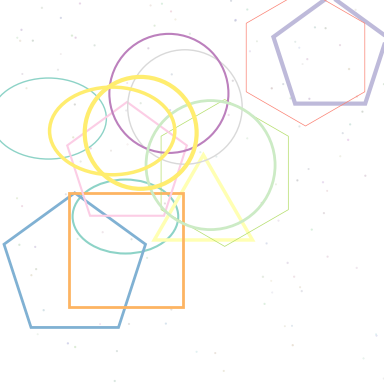[{"shape": "oval", "thickness": 1, "radius": 0.75, "center": [0.126, 0.692]}, {"shape": "oval", "thickness": 1.5, "radius": 0.69, "center": [0.326, 0.438]}, {"shape": "triangle", "thickness": 2.5, "radius": 0.74, "center": [0.528, 0.45]}, {"shape": "pentagon", "thickness": 3, "radius": 0.77, "center": [0.858, 0.856]}, {"shape": "hexagon", "thickness": 0.5, "radius": 0.89, "center": [0.794, 0.851]}, {"shape": "pentagon", "thickness": 2, "radius": 0.97, "center": [0.194, 0.306]}, {"shape": "square", "thickness": 2, "radius": 0.74, "center": [0.326, 0.351]}, {"shape": "hexagon", "thickness": 0.5, "radius": 0.95, "center": [0.584, 0.551]}, {"shape": "pentagon", "thickness": 1.5, "radius": 0.82, "center": [0.33, 0.572]}, {"shape": "circle", "thickness": 1, "radius": 0.74, "center": [0.48, 0.722]}, {"shape": "circle", "thickness": 1.5, "radius": 0.77, "center": [0.439, 0.757]}, {"shape": "circle", "thickness": 2, "radius": 0.84, "center": [0.547, 0.571]}, {"shape": "circle", "thickness": 3, "radius": 0.73, "center": [0.365, 0.655]}, {"shape": "oval", "thickness": 2.5, "radius": 0.81, "center": [0.291, 0.66]}]